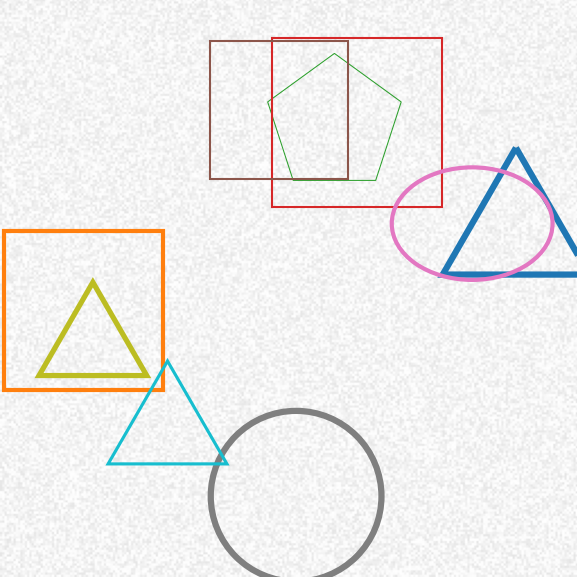[{"shape": "triangle", "thickness": 3, "radius": 0.73, "center": [0.893, 0.597]}, {"shape": "square", "thickness": 2, "radius": 0.69, "center": [0.145, 0.461]}, {"shape": "pentagon", "thickness": 0.5, "radius": 0.61, "center": [0.579, 0.785]}, {"shape": "square", "thickness": 1, "radius": 0.73, "center": [0.618, 0.787]}, {"shape": "square", "thickness": 1, "radius": 0.6, "center": [0.483, 0.809]}, {"shape": "oval", "thickness": 2, "radius": 0.7, "center": [0.818, 0.612]}, {"shape": "circle", "thickness": 3, "radius": 0.74, "center": [0.513, 0.14]}, {"shape": "triangle", "thickness": 2.5, "radius": 0.54, "center": [0.161, 0.403]}, {"shape": "triangle", "thickness": 1.5, "radius": 0.59, "center": [0.29, 0.255]}]